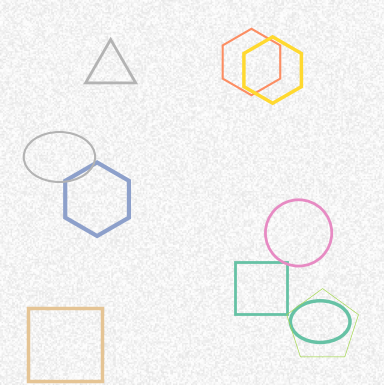[{"shape": "oval", "thickness": 2.5, "radius": 0.39, "center": [0.832, 0.165]}, {"shape": "square", "thickness": 2, "radius": 0.34, "center": [0.678, 0.252]}, {"shape": "hexagon", "thickness": 1.5, "radius": 0.43, "center": [0.653, 0.839]}, {"shape": "hexagon", "thickness": 3, "radius": 0.48, "center": [0.252, 0.483]}, {"shape": "circle", "thickness": 2, "radius": 0.43, "center": [0.776, 0.395]}, {"shape": "pentagon", "thickness": 0.5, "radius": 0.49, "center": [0.838, 0.152]}, {"shape": "hexagon", "thickness": 2.5, "radius": 0.43, "center": [0.708, 0.818]}, {"shape": "square", "thickness": 2.5, "radius": 0.48, "center": [0.169, 0.106]}, {"shape": "oval", "thickness": 1.5, "radius": 0.46, "center": [0.154, 0.592]}, {"shape": "triangle", "thickness": 2, "radius": 0.38, "center": [0.287, 0.822]}]